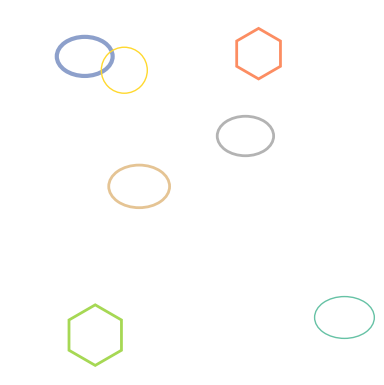[{"shape": "oval", "thickness": 1, "radius": 0.39, "center": [0.895, 0.175]}, {"shape": "hexagon", "thickness": 2, "radius": 0.33, "center": [0.672, 0.861]}, {"shape": "oval", "thickness": 3, "radius": 0.36, "center": [0.22, 0.853]}, {"shape": "hexagon", "thickness": 2, "radius": 0.39, "center": [0.247, 0.13]}, {"shape": "circle", "thickness": 1, "radius": 0.3, "center": [0.323, 0.818]}, {"shape": "oval", "thickness": 2, "radius": 0.4, "center": [0.361, 0.516]}, {"shape": "oval", "thickness": 2, "radius": 0.37, "center": [0.637, 0.647]}]